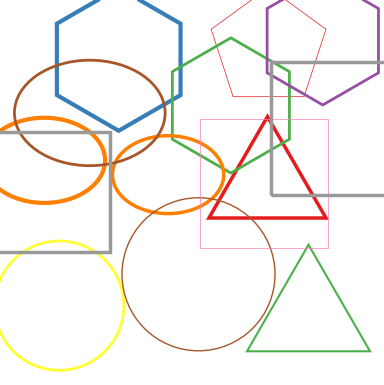[{"shape": "pentagon", "thickness": 0.5, "radius": 0.78, "center": [0.698, 0.876]}, {"shape": "triangle", "thickness": 2.5, "radius": 0.88, "center": [0.695, 0.522]}, {"shape": "hexagon", "thickness": 3, "radius": 0.93, "center": [0.308, 0.846]}, {"shape": "hexagon", "thickness": 2, "radius": 0.88, "center": [0.6, 0.726]}, {"shape": "triangle", "thickness": 1.5, "radius": 0.92, "center": [0.801, 0.18]}, {"shape": "hexagon", "thickness": 2, "radius": 0.83, "center": [0.838, 0.894]}, {"shape": "oval", "thickness": 3, "radius": 0.79, "center": [0.115, 0.584]}, {"shape": "oval", "thickness": 2.5, "radius": 0.72, "center": [0.437, 0.546]}, {"shape": "circle", "thickness": 2, "radius": 0.84, "center": [0.154, 0.206]}, {"shape": "circle", "thickness": 1, "radius": 0.99, "center": [0.516, 0.288]}, {"shape": "oval", "thickness": 2, "radius": 0.98, "center": [0.233, 0.707]}, {"shape": "square", "thickness": 0.5, "radius": 0.84, "center": [0.686, 0.524]}, {"shape": "square", "thickness": 2.5, "radius": 0.78, "center": [0.131, 0.501]}, {"shape": "square", "thickness": 2.5, "radius": 0.86, "center": [0.875, 0.666]}]